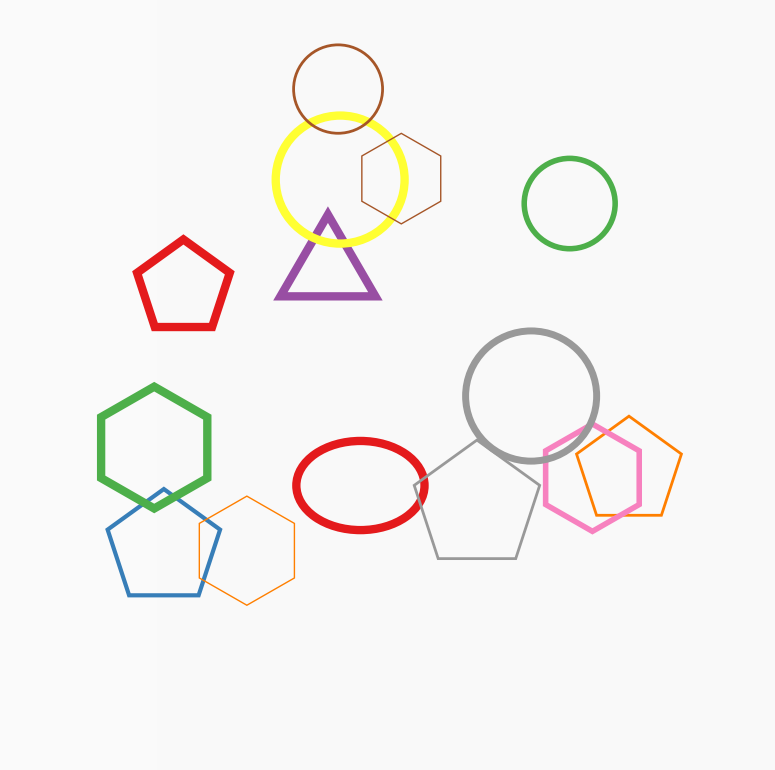[{"shape": "oval", "thickness": 3, "radius": 0.41, "center": [0.465, 0.369]}, {"shape": "pentagon", "thickness": 3, "radius": 0.31, "center": [0.237, 0.626]}, {"shape": "pentagon", "thickness": 1.5, "radius": 0.38, "center": [0.211, 0.289]}, {"shape": "hexagon", "thickness": 3, "radius": 0.4, "center": [0.199, 0.419]}, {"shape": "circle", "thickness": 2, "radius": 0.29, "center": [0.735, 0.736]}, {"shape": "triangle", "thickness": 3, "radius": 0.35, "center": [0.423, 0.651]}, {"shape": "hexagon", "thickness": 0.5, "radius": 0.35, "center": [0.319, 0.285]}, {"shape": "pentagon", "thickness": 1, "radius": 0.36, "center": [0.812, 0.388]}, {"shape": "circle", "thickness": 3, "radius": 0.42, "center": [0.439, 0.767]}, {"shape": "hexagon", "thickness": 0.5, "radius": 0.29, "center": [0.518, 0.768]}, {"shape": "circle", "thickness": 1, "radius": 0.29, "center": [0.436, 0.884]}, {"shape": "hexagon", "thickness": 2, "radius": 0.35, "center": [0.764, 0.38]}, {"shape": "circle", "thickness": 2.5, "radius": 0.42, "center": [0.685, 0.486]}, {"shape": "pentagon", "thickness": 1, "radius": 0.43, "center": [0.615, 0.343]}]